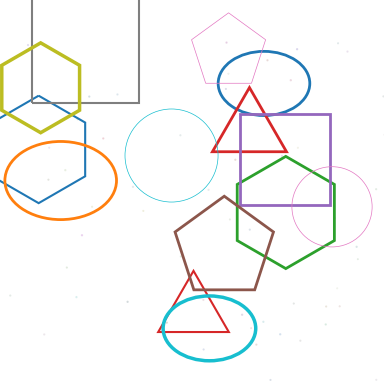[{"shape": "hexagon", "thickness": 1.5, "radius": 0.7, "center": [0.1, 0.612]}, {"shape": "oval", "thickness": 2, "radius": 0.6, "center": [0.686, 0.783]}, {"shape": "oval", "thickness": 2, "radius": 0.72, "center": [0.158, 0.531]}, {"shape": "hexagon", "thickness": 2, "radius": 0.73, "center": [0.742, 0.448]}, {"shape": "triangle", "thickness": 1.5, "radius": 0.53, "center": [0.503, 0.191]}, {"shape": "triangle", "thickness": 2, "radius": 0.56, "center": [0.648, 0.661]}, {"shape": "square", "thickness": 2, "radius": 0.59, "center": [0.74, 0.585]}, {"shape": "pentagon", "thickness": 2, "radius": 0.67, "center": [0.583, 0.356]}, {"shape": "circle", "thickness": 0.5, "radius": 0.52, "center": [0.862, 0.463]}, {"shape": "pentagon", "thickness": 0.5, "radius": 0.51, "center": [0.594, 0.866]}, {"shape": "square", "thickness": 1.5, "radius": 0.7, "center": [0.222, 0.871]}, {"shape": "hexagon", "thickness": 2.5, "radius": 0.58, "center": [0.106, 0.772]}, {"shape": "circle", "thickness": 0.5, "radius": 0.6, "center": [0.446, 0.596]}, {"shape": "oval", "thickness": 2.5, "radius": 0.6, "center": [0.544, 0.147]}]